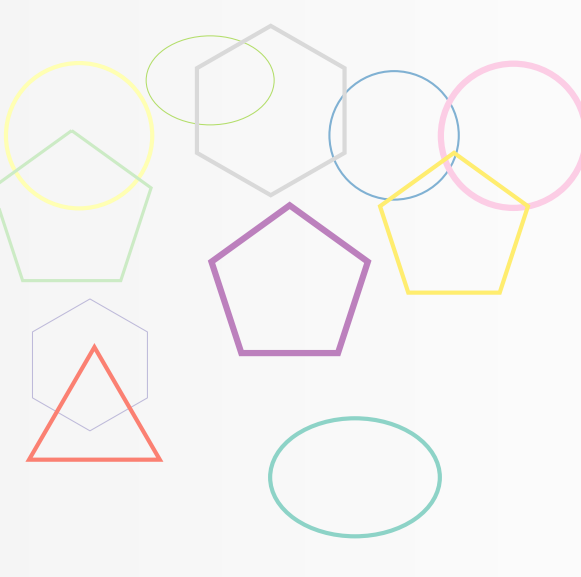[{"shape": "oval", "thickness": 2, "radius": 0.73, "center": [0.611, 0.173]}, {"shape": "circle", "thickness": 2, "radius": 0.63, "center": [0.136, 0.764]}, {"shape": "hexagon", "thickness": 0.5, "radius": 0.57, "center": [0.155, 0.367]}, {"shape": "triangle", "thickness": 2, "radius": 0.65, "center": [0.162, 0.268]}, {"shape": "circle", "thickness": 1, "radius": 0.56, "center": [0.678, 0.765]}, {"shape": "oval", "thickness": 0.5, "radius": 0.55, "center": [0.362, 0.86]}, {"shape": "circle", "thickness": 3, "radius": 0.62, "center": [0.883, 0.764]}, {"shape": "hexagon", "thickness": 2, "radius": 0.73, "center": [0.466, 0.808]}, {"shape": "pentagon", "thickness": 3, "radius": 0.71, "center": [0.498, 0.502]}, {"shape": "pentagon", "thickness": 1.5, "radius": 0.72, "center": [0.123, 0.629]}, {"shape": "pentagon", "thickness": 2, "radius": 0.67, "center": [0.781, 0.601]}]